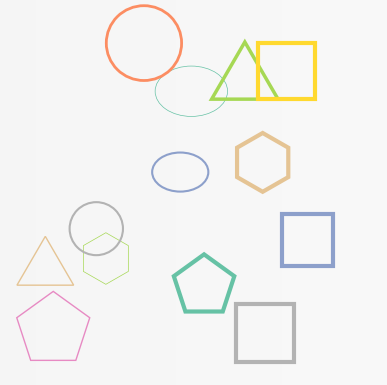[{"shape": "pentagon", "thickness": 3, "radius": 0.41, "center": [0.527, 0.257]}, {"shape": "oval", "thickness": 0.5, "radius": 0.47, "center": [0.494, 0.763]}, {"shape": "circle", "thickness": 2, "radius": 0.49, "center": [0.371, 0.888]}, {"shape": "oval", "thickness": 1.5, "radius": 0.36, "center": [0.465, 0.553]}, {"shape": "square", "thickness": 3, "radius": 0.33, "center": [0.794, 0.376]}, {"shape": "pentagon", "thickness": 1, "radius": 0.5, "center": [0.137, 0.144]}, {"shape": "hexagon", "thickness": 0.5, "radius": 0.34, "center": [0.273, 0.329]}, {"shape": "triangle", "thickness": 2.5, "radius": 0.49, "center": [0.632, 0.792]}, {"shape": "square", "thickness": 3, "radius": 0.36, "center": [0.74, 0.816]}, {"shape": "triangle", "thickness": 1, "radius": 0.42, "center": [0.117, 0.302]}, {"shape": "hexagon", "thickness": 3, "radius": 0.38, "center": [0.678, 0.578]}, {"shape": "square", "thickness": 3, "radius": 0.38, "center": [0.685, 0.135]}, {"shape": "circle", "thickness": 1.5, "radius": 0.34, "center": [0.248, 0.406]}]